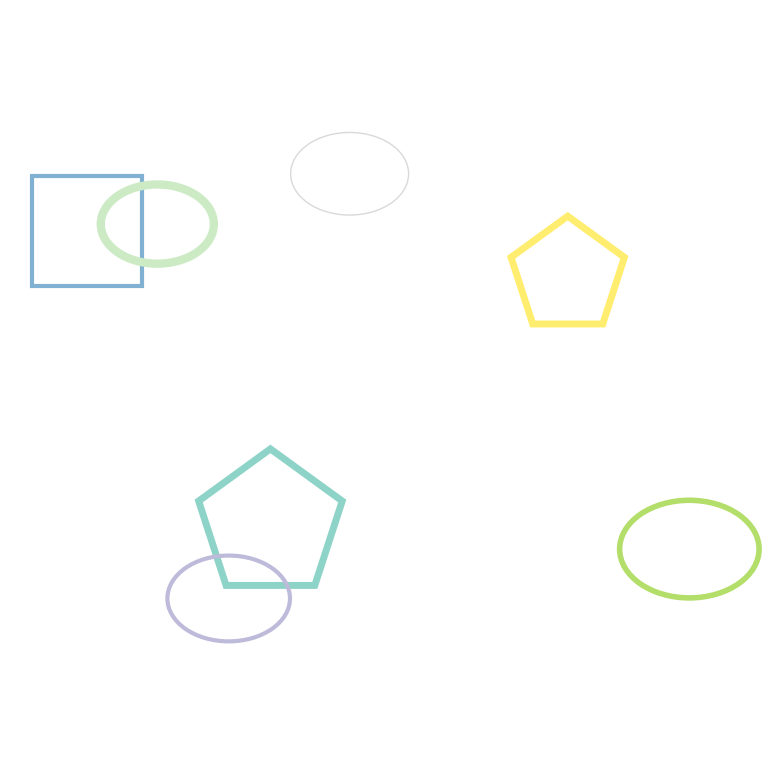[{"shape": "pentagon", "thickness": 2.5, "radius": 0.49, "center": [0.351, 0.319]}, {"shape": "oval", "thickness": 1.5, "radius": 0.4, "center": [0.297, 0.223]}, {"shape": "square", "thickness": 1.5, "radius": 0.36, "center": [0.113, 0.7]}, {"shape": "oval", "thickness": 2, "radius": 0.45, "center": [0.895, 0.287]}, {"shape": "oval", "thickness": 0.5, "radius": 0.38, "center": [0.454, 0.774]}, {"shape": "oval", "thickness": 3, "radius": 0.37, "center": [0.204, 0.709]}, {"shape": "pentagon", "thickness": 2.5, "radius": 0.39, "center": [0.737, 0.642]}]